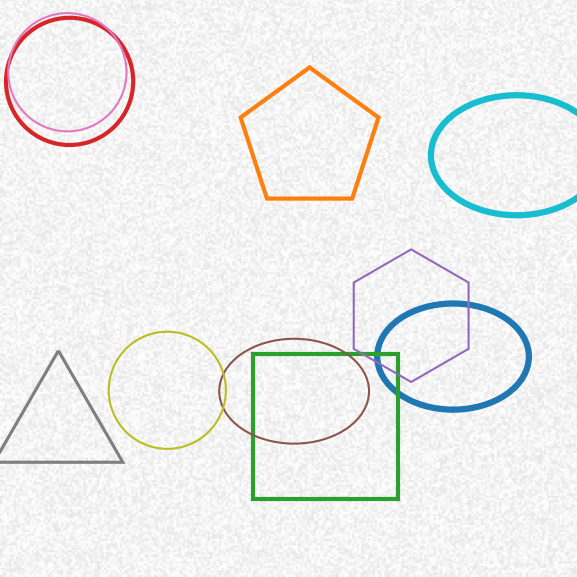[{"shape": "oval", "thickness": 3, "radius": 0.66, "center": [0.785, 0.382]}, {"shape": "pentagon", "thickness": 2, "radius": 0.63, "center": [0.536, 0.757]}, {"shape": "square", "thickness": 2, "radius": 0.63, "center": [0.564, 0.26]}, {"shape": "circle", "thickness": 2, "radius": 0.55, "center": [0.121, 0.858]}, {"shape": "hexagon", "thickness": 1, "radius": 0.57, "center": [0.712, 0.452]}, {"shape": "oval", "thickness": 1, "radius": 0.65, "center": [0.509, 0.322]}, {"shape": "circle", "thickness": 1, "radius": 0.51, "center": [0.117, 0.874]}, {"shape": "triangle", "thickness": 1.5, "radius": 0.64, "center": [0.101, 0.263]}, {"shape": "circle", "thickness": 1, "radius": 0.51, "center": [0.29, 0.323]}, {"shape": "oval", "thickness": 3, "radius": 0.74, "center": [0.895, 0.73]}]